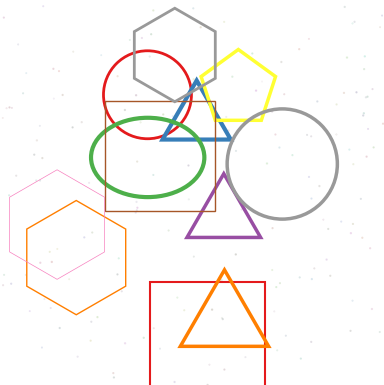[{"shape": "square", "thickness": 1.5, "radius": 0.74, "center": [0.539, 0.119]}, {"shape": "circle", "thickness": 2, "radius": 0.57, "center": [0.383, 0.754]}, {"shape": "triangle", "thickness": 3, "radius": 0.51, "center": [0.511, 0.689]}, {"shape": "oval", "thickness": 3, "radius": 0.74, "center": [0.384, 0.591]}, {"shape": "triangle", "thickness": 2.5, "radius": 0.55, "center": [0.581, 0.438]}, {"shape": "hexagon", "thickness": 1, "radius": 0.74, "center": [0.198, 0.331]}, {"shape": "triangle", "thickness": 2.5, "radius": 0.66, "center": [0.583, 0.167]}, {"shape": "pentagon", "thickness": 2.5, "radius": 0.51, "center": [0.619, 0.77]}, {"shape": "square", "thickness": 1, "radius": 0.71, "center": [0.417, 0.594]}, {"shape": "hexagon", "thickness": 0.5, "radius": 0.71, "center": [0.148, 0.417]}, {"shape": "hexagon", "thickness": 2, "radius": 0.61, "center": [0.454, 0.857]}, {"shape": "circle", "thickness": 2.5, "radius": 0.72, "center": [0.733, 0.574]}]